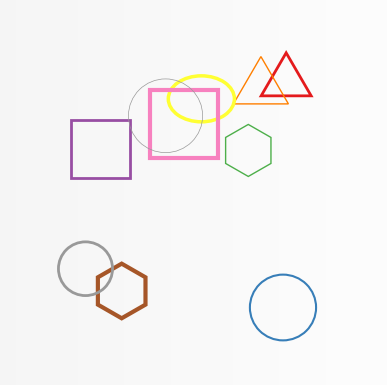[{"shape": "triangle", "thickness": 2, "radius": 0.37, "center": [0.738, 0.788]}, {"shape": "circle", "thickness": 1.5, "radius": 0.43, "center": [0.73, 0.201]}, {"shape": "hexagon", "thickness": 1, "radius": 0.34, "center": [0.641, 0.609]}, {"shape": "square", "thickness": 2, "radius": 0.38, "center": [0.26, 0.614]}, {"shape": "triangle", "thickness": 1, "radius": 0.41, "center": [0.673, 0.771]}, {"shape": "oval", "thickness": 2.5, "radius": 0.43, "center": [0.52, 0.743]}, {"shape": "hexagon", "thickness": 3, "radius": 0.35, "center": [0.314, 0.244]}, {"shape": "square", "thickness": 3, "radius": 0.44, "center": [0.475, 0.678]}, {"shape": "circle", "thickness": 2, "radius": 0.35, "center": [0.221, 0.302]}, {"shape": "circle", "thickness": 0.5, "radius": 0.48, "center": [0.427, 0.699]}]